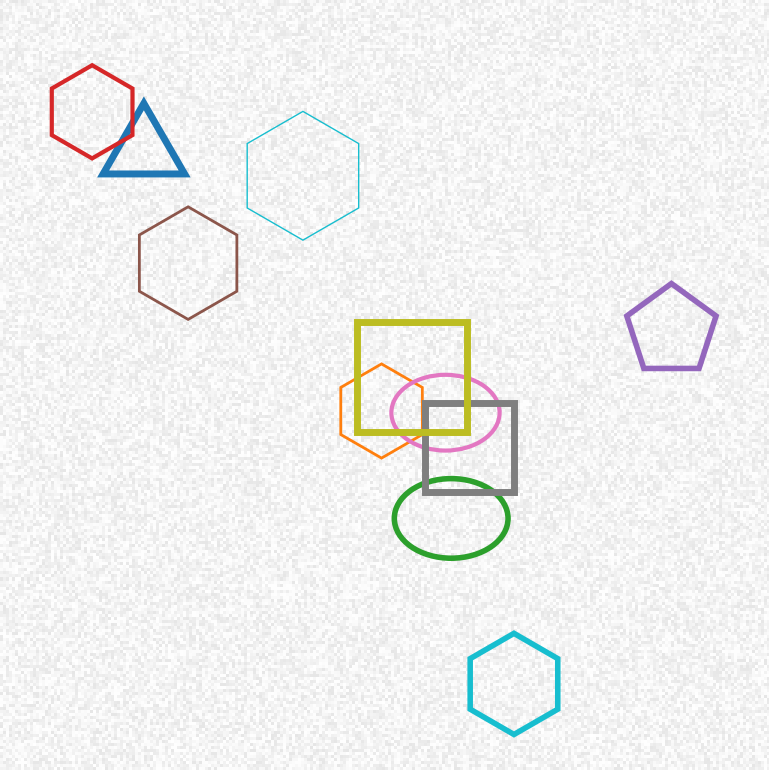[{"shape": "triangle", "thickness": 2.5, "radius": 0.31, "center": [0.187, 0.805]}, {"shape": "hexagon", "thickness": 1, "radius": 0.31, "center": [0.496, 0.466]}, {"shape": "oval", "thickness": 2, "radius": 0.37, "center": [0.586, 0.327]}, {"shape": "hexagon", "thickness": 1.5, "radius": 0.3, "center": [0.12, 0.855]}, {"shape": "pentagon", "thickness": 2, "radius": 0.3, "center": [0.872, 0.571]}, {"shape": "hexagon", "thickness": 1, "radius": 0.37, "center": [0.244, 0.658]}, {"shape": "oval", "thickness": 1.5, "radius": 0.35, "center": [0.579, 0.464]}, {"shape": "square", "thickness": 2.5, "radius": 0.29, "center": [0.609, 0.419]}, {"shape": "square", "thickness": 2.5, "radius": 0.36, "center": [0.535, 0.511]}, {"shape": "hexagon", "thickness": 0.5, "radius": 0.42, "center": [0.393, 0.772]}, {"shape": "hexagon", "thickness": 2, "radius": 0.33, "center": [0.667, 0.112]}]